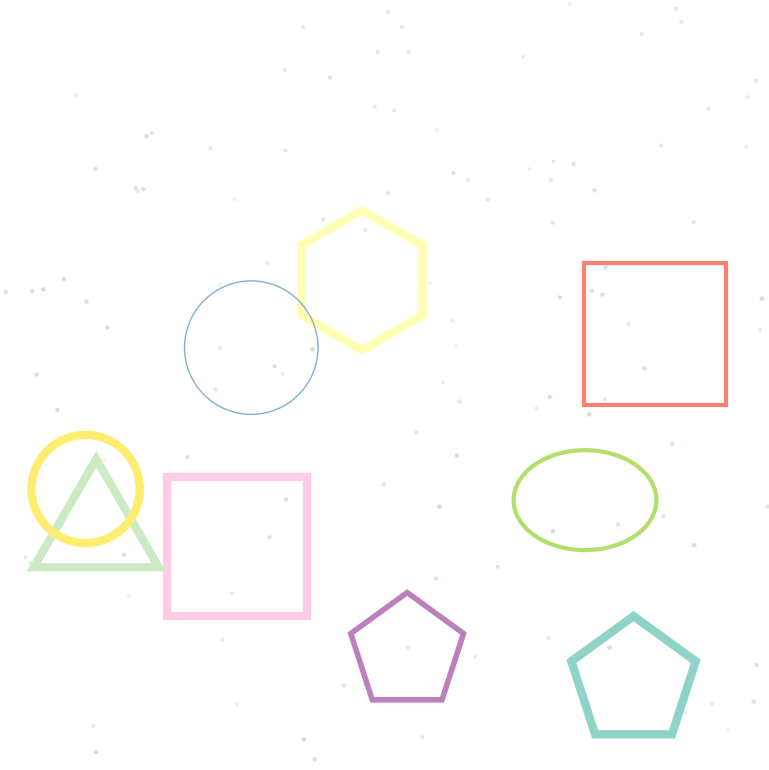[{"shape": "pentagon", "thickness": 3, "radius": 0.42, "center": [0.823, 0.115]}, {"shape": "hexagon", "thickness": 3, "radius": 0.45, "center": [0.47, 0.636]}, {"shape": "square", "thickness": 1.5, "radius": 0.46, "center": [0.851, 0.566]}, {"shape": "circle", "thickness": 0.5, "radius": 0.43, "center": [0.326, 0.549]}, {"shape": "oval", "thickness": 1.5, "radius": 0.46, "center": [0.76, 0.35]}, {"shape": "square", "thickness": 3, "radius": 0.45, "center": [0.308, 0.291]}, {"shape": "pentagon", "thickness": 2, "radius": 0.39, "center": [0.529, 0.153]}, {"shape": "triangle", "thickness": 3, "radius": 0.47, "center": [0.125, 0.31]}, {"shape": "circle", "thickness": 3, "radius": 0.35, "center": [0.111, 0.365]}]